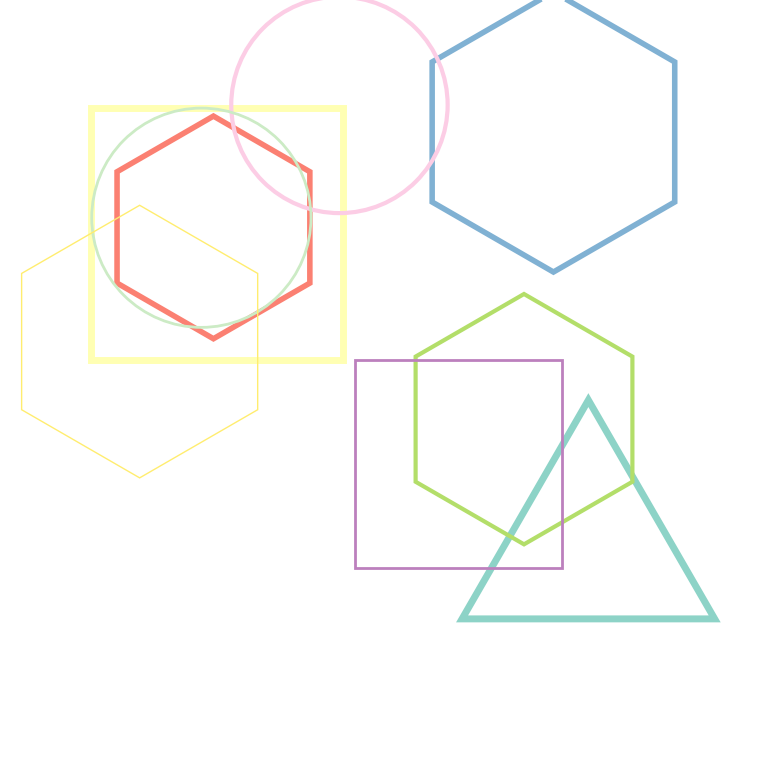[{"shape": "triangle", "thickness": 2.5, "radius": 0.95, "center": [0.764, 0.291]}, {"shape": "square", "thickness": 2.5, "radius": 0.82, "center": [0.282, 0.696]}, {"shape": "hexagon", "thickness": 2, "radius": 0.72, "center": [0.277, 0.705]}, {"shape": "hexagon", "thickness": 2, "radius": 0.91, "center": [0.719, 0.829]}, {"shape": "hexagon", "thickness": 1.5, "radius": 0.81, "center": [0.681, 0.456]}, {"shape": "circle", "thickness": 1.5, "radius": 0.7, "center": [0.441, 0.864]}, {"shape": "square", "thickness": 1, "radius": 0.67, "center": [0.595, 0.397]}, {"shape": "circle", "thickness": 1, "radius": 0.71, "center": [0.262, 0.717]}, {"shape": "hexagon", "thickness": 0.5, "radius": 0.88, "center": [0.181, 0.556]}]